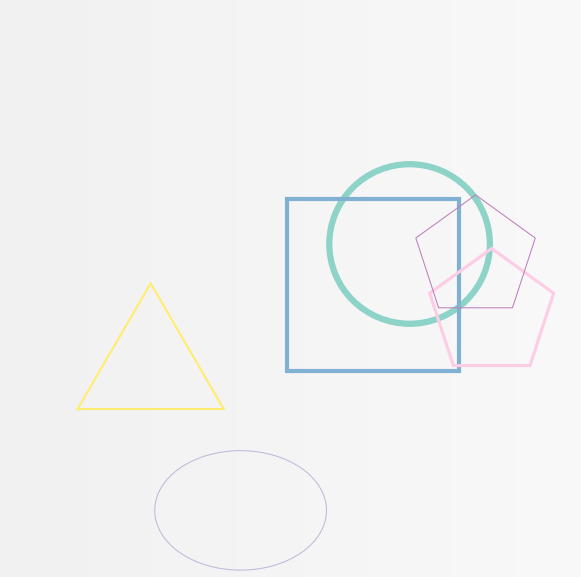[{"shape": "circle", "thickness": 3, "radius": 0.69, "center": [0.705, 0.577]}, {"shape": "oval", "thickness": 0.5, "radius": 0.74, "center": [0.414, 0.115]}, {"shape": "square", "thickness": 2, "radius": 0.74, "center": [0.642, 0.506]}, {"shape": "pentagon", "thickness": 1.5, "radius": 0.56, "center": [0.846, 0.457]}, {"shape": "pentagon", "thickness": 0.5, "radius": 0.54, "center": [0.818, 0.554]}, {"shape": "triangle", "thickness": 1, "radius": 0.73, "center": [0.259, 0.363]}]